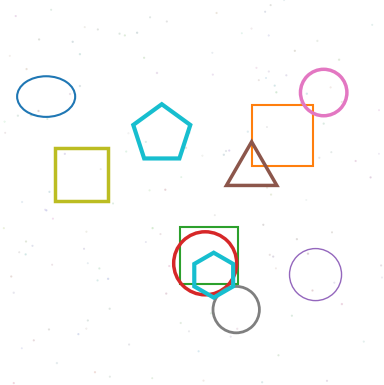[{"shape": "oval", "thickness": 1.5, "radius": 0.38, "center": [0.12, 0.749]}, {"shape": "square", "thickness": 1.5, "radius": 0.39, "center": [0.733, 0.649]}, {"shape": "square", "thickness": 1.5, "radius": 0.37, "center": [0.542, 0.336]}, {"shape": "circle", "thickness": 2.5, "radius": 0.41, "center": [0.533, 0.316]}, {"shape": "circle", "thickness": 1, "radius": 0.34, "center": [0.82, 0.287]}, {"shape": "triangle", "thickness": 2.5, "radius": 0.38, "center": [0.654, 0.556]}, {"shape": "circle", "thickness": 2.5, "radius": 0.3, "center": [0.841, 0.76]}, {"shape": "circle", "thickness": 2, "radius": 0.3, "center": [0.614, 0.196]}, {"shape": "square", "thickness": 2.5, "radius": 0.35, "center": [0.213, 0.548]}, {"shape": "pentagon", "thickness": 3, "radius": 0.39, "center": [0.42, 0.651]}, {"shape": "hexagon", "thickness": 3, "radius": 0.29, "center": [0.555, 0.285]}]